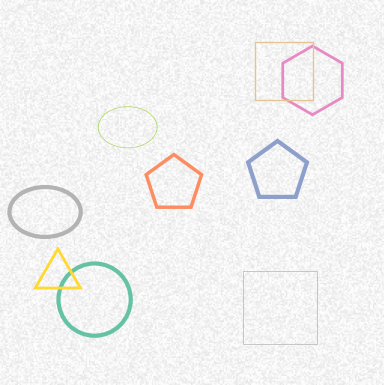[{"shape": "circle", "thickness": 3, "radius": 0.47, "center": [0.246, 0.222]}, {"shape": "pentagon", "thickness": 2.5, "radius": 0.38, "center": [0.452, 0.523]}, {"shape": "pentagon", "thickness": 3, "radius": 0.4, "center": [0.721, 0.554]}, {"shape": "hexagon", "thickness": 2, "radius": 0.45, "center": [0.812, 0.791]}, {"shape": "oval", "thickness": 0.5, "radius": 0.38, "center": [0.332, 0.669]}, {"shape": "triangle", "thickness": 2, "radius": 0.34, "center": [0.15, 0.286]}, {"shape": "square", "thickness": 1, "radius": 0.37, "center": [0.738, 0.816]}, {"shape": "square", "thickness": 0.5, "radius": 0.48, "center": [0.728, 0.201]}, {"shape": "oval", "thickness": 3, "radius": 0.46, "center": [0.117, 0.449]}]